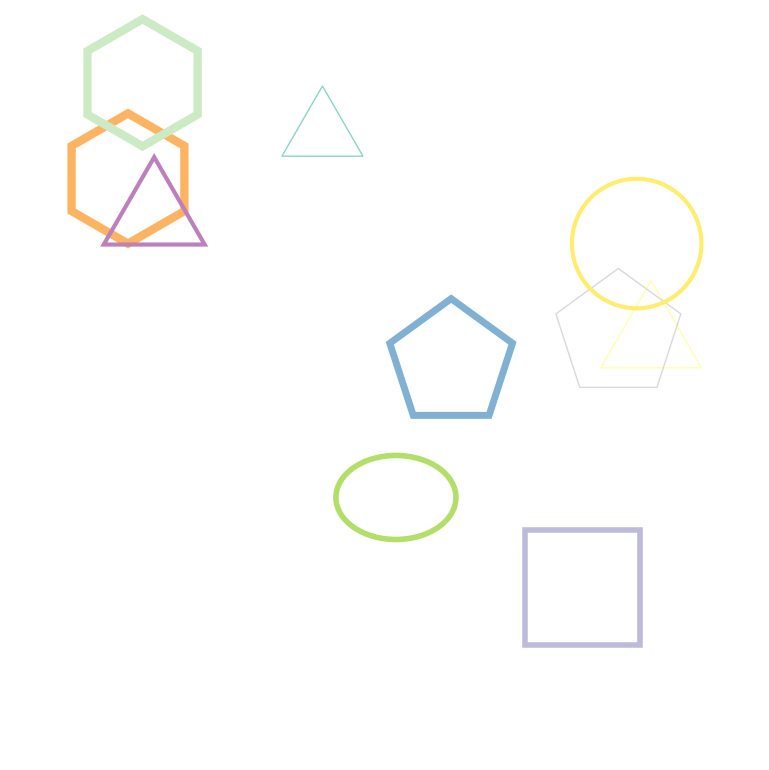[{"shape": "triangle", "thickness": 0.5, "radius": 0.3, "center": [0.419, 0.828]}, {"shape": "triangle", "thickness": 0.5, "radius": 0.38, "center": [0.846, 0.56]}, {"shape": "square", "thickness": 2, "radius": 0.37, "center": [0.756, 0.237]}, {"shape": "pentagon", "thickness": 2.5, "radius": 0.42, "center": [0.586, 0.528]}, {"shape": "hexagon", "thickness": 3, "radius": 0.42, "center": [0.166, 0.768]}, {"shape": "oval", "thickness": 2, "radius": 0.39, "center": [0.514, 0.354]}, {"shape": "pentagon", "thickness": 0.5, "radius": 0.43, "center": [0.803, 0.566]}, {"shape": "triangle", "thickness": 1.5, "radius": 0.38, "center": [0.2, 0.72]}, {"shape": "hexagon", "thickness": 3, "radius": 0.41, "center": [0.185, 0.893]}, {"shape": "circle", "thickness": 1.5, "radius": 0.42, "center": [0.827, 0.684]}]